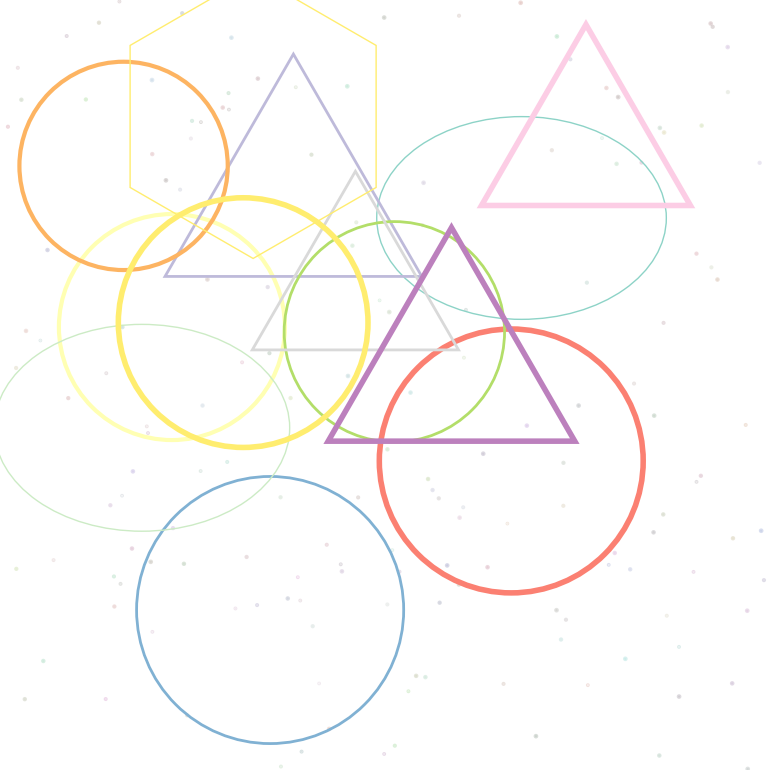[{"shape": "oval", "thickness": 0.5, "radius": 0.94, "center": [0.677, 0.717]}, {"shape": "circle", "thickness": 1.5, "radius": 0.73, "center": [0.223, 0.575]}, {"shape": "triangle", "thickness": 1, "radius": 0.96, "center": [0.381, 0.737]}, {"shape": "circle", "thickness": 2, "radius": 0.86, "center": [0.664, 0.401]}, {"shape": "circle", "thickness": 1, "radius": 0.87, "center": [0.351, 0.208]}, {"shape": "circle", "thickness": 1.5, "radius": 0.68, "center": [0.16, 0.785]}, {"shape": "circle", "thickness": 1, "radius": 0.72, "center": [0.512, 0.569]}, {"shape": "triangle", "thickness": 2, "radius": 0.78, "center": [0.761, 0.811]}, {"shape": "triangle", "thickness": 1, "radius": 0.77, "center": [0.462, 0.623]}, {"shape": "triangle", "thickness": 2, "radius": 0.92, "center": [0.586, 0.519]}, {"shape": "oval", "thickness": 0.5, "radius": 0.96, "center": [0.184, 0.444]}, {"shape": "hexagon", "thickness": 0.5, "radius": 0.92, "center": [0.329, 0.849]}, {"shape": "circle", "thickness": 2, "radius": 0.81, "center": [0.316, 0.581]}]